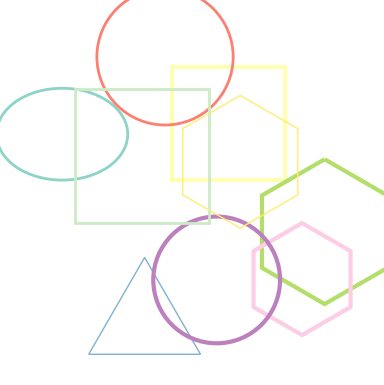[{"shape": "oval", "thickness": 2, "radius": 0.85, "center": [0.161, 0.651]}, {"shape": "square", "thickness": 3, "radius": 0.73, "center": [0.594, 0.679]}, {"shape": "circle", "thickness": 2, "radius": 0.88, "center": [0.429, 0.852]}, {"shape": "triangle", "thickness": 1, "radius": 0.84, "center": [0.376, 0.164]}, {"shape": "hexagon", "thickness": 3, "radius": 0.94, "center": [0.843, 0.398]}, {"shape": "hexagon", "thickness": 3, "radius": 0.73, "center": [0.785, 0.275]}, {"shape": "circle", "thickness": 3, "radius": 0.82, "center": [0.563, 0.273]}, {"shape": "square", "thickness": 2, "radius": 0.87, "center": [0.369, 0.595]}, {"shape": "hexagon", "thickness": 1, "radius": 0.86, "center": [0.624, 0.58]}]